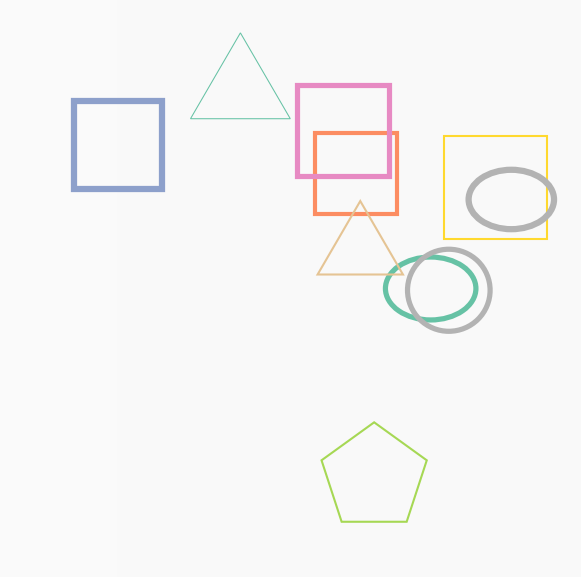[{"shape": "triangle", "thickness": 0.5, "radius": 0.5, "center": [0.414, 0.843]}, {"shape": "oval", "thickness": 2.5, "radius": 0.39, "center": [0.741, 0.5]}, {"shape": "square", "thickness": 2, "radius": 0.35, "center": [0.612, 0.698]}, {"shape": "square", "thickness": 3, "radius": 0.38, "center": [0.203, 0.748]}, {"shape": "square", "thickness": 2.5, "radius": 0.39, "center": [0.59, 0.773]}, {"shape": "pentagon", "thickness": 1, "radius": 0.48, "center": [0.644, 0.173]}, {"shape": "square", "thickness": 1, "radius": 0.44, "center": [0.853, 0.675]}, {"shape": "triangle", "thickness": 1, "radius": 0.42, "center": [0.62, 0.566]}, {"shape": "circle", "thickness": 2.5, "radius": 0.36, "center": [0.772, 0.497]}, {"shape": "oval", "thickness": 3, "radius": 0.37, "center": [0.88, 0.654]}]